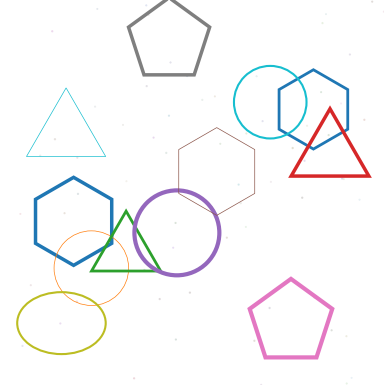[{"shape": "hexagon", "thickness": 2, "radius": 0.51, "center": [0.814, 0.716]}, {"shape": "hexagon", "thickness": 2.5, "radius": 0.57, "center": [0.191, 0.425]}, {"shape": "circle", "thickness": 0.5, "radius": 0.48, "center": [0.237, 0.304]}, {"shape": "triangle", "thickness": 2, "radius": 0.52, "center": [0.328, 0.348]}, {"shape": "triangle", "thickness": 2.5, "radius": 0.58, "center": [0.857, 0.601]}, {"shape": "circle", "thickness": 3, "radius": 0.55, "center": [0.459, 0.395]}, {"shape": "hexagon", "thickness": 0.5, "radius": 0.57, "center": [0.563, 0.555]}, {"shape": "pentagon", "thickness": 3, "radius": 0.56, "center": [0.756, 0.163]}, {"shape": "pentagon", "thickness": 2.5, "radius": 0.55, "center": [0.439, 0.895]}, {"shape": "oval", "thickness": 1.5, "radius": 0.57, "center": [0.16, 0.161]}, {"shape": "circle", "thickness": 1.5, "radius": 0.47, "center": [0.702, 0.735]}, {"shape": "triangle", "thickness": 0.5, "radius": 0.59, "center": [0.172, 0.653]}]